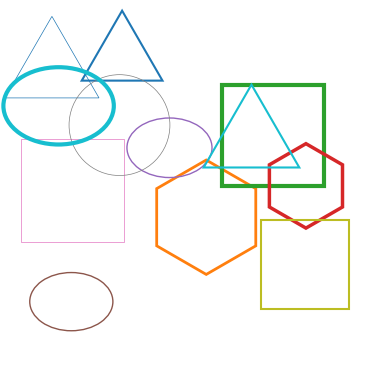[{"shape": "triangle", "thickness": 1.5, "radius": 0.61, "center": [0.317, 0.851]}, {"shape": "triangle", "thickness": 0.5, "radius": 0.71, "center": [0.135, 0.816]}, {"shape": "hexagon", "thickness": 2, "radius": 0.74, "center": [0.536, 0.436]}, {"shape": "square", "thickness": 3, "radius": 0.66, "center": [0.71, 0.648]}, {"shape": "hexagon", "thickness": 2.5, "radius": 0.55, "center": [0.795, 0.517]}, {"shape": "oval", "thickness": 1, "radius": 0.55, "center": [0.44, 0.616]}, {"shape": "oval", "thickness": 1, "radius": 0.54, "center": [0.185, 0.217]}, {"shape": "square", "thickness": 0.5, "radius": 0.67, "center": [0.189, 0.504]}, {"shape": "circle", "thickness": 0.5, "radius": 0.65, "center": [0.31, 0.675]}, {"shape": "square", "thickness": 1.5, "radius": 0.57, "center": [0.792, 0.314]}, {"shape": "oval", "thickness": 3, "radius": 0.72, "center": [0.152, 0.725]}, {"shape": "triangle", "thickness": 1.5, "radius": 0.72, "center": [0.653, 0.637]}]